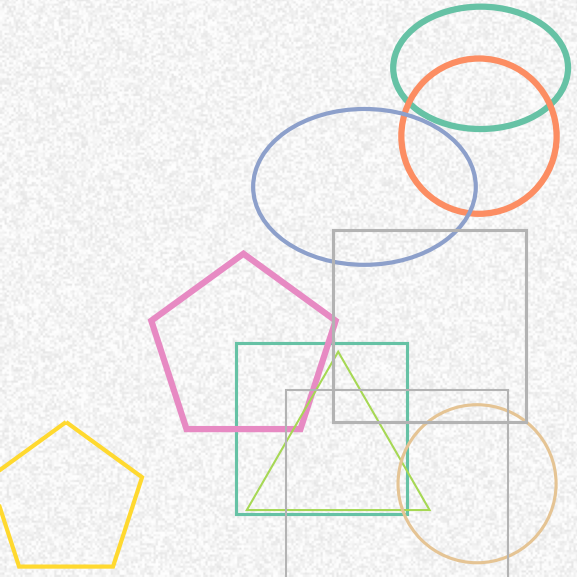[{"shape": "square", "thickness": 1.5, "radius": 0.74, "center": [0.557, 0.257]}, {"shape": "oval", "thickness": 3, "radius": 0.76, "center": [0.832, 0.882]}, {"shape": "circle", "thickness": 3, "radius": 0.67, "center": [0.829, 0.763]}, {"shape": "oval", "thickness": 2, "radius": 0.96, "center": [0.631, 0.675]}, {"shape": "pentagon", "thickness": 3, "radius": 0.84, "center": [0.422, 0.392]}, {"shape": "triangle", "thickness": 1, "radius": 0.91, "center": [0.586, 0.207]}, {"shape": "pentagon", "thickness": 2, "radius": 0.69, "center": [0.114, 0.13]}, {"shape": "circle", "thickness": 1.5, "radius": 0.68, "center": [0.826, 0.161]}, {"shape": "square", "thickness": 1, "radius": 0.96, "center": [0.687, 0.132]}, {"shape": "square", "thickness": 1.5, "radius": 0.83, "center": [0.743, 0.435]}]